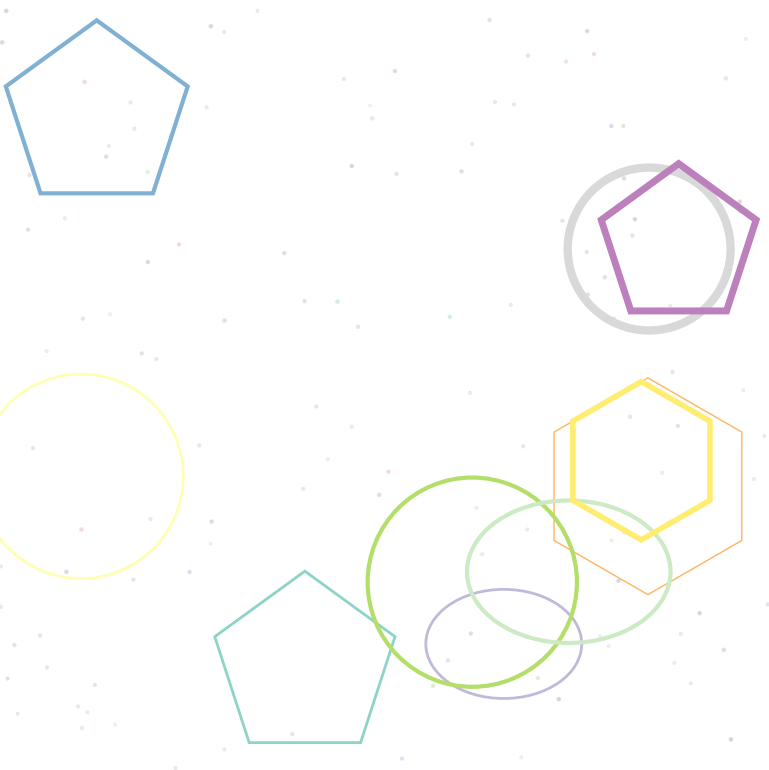[{"shape": "pentagon", "thickness": 1, "radius": 0.62, "center": [0.396, 0.135]}, {"shape": "circle", "thickness": 1, "radius": 0.66, "center": [0.105, 0.381]}, {"shape": "oval", "thickness": 1, "radius": 0.51, "center": [0.654, 0.164]}, {"shape": "pentagon", "thickness": 1.5, "radius": 0.62, "center": [0.126, 0.849]}, {"shape": "hexagon", "thickness": 0.5, "radius": 0.7, "center": [0.841, 0.368]}, {"shape": "circle", "thickness": 1.5, "radius": 0.68, "center": [0.613, 0.244]}, {"shape": "circle", "thickness": 3, "radius": 0.53, "center": [0.843, 0.677]}, {"shape": "pentagon", "thickness": 2.5, "radius": 0.53, "center": [0.881, 0.682]}, {"shape": "oval", "thickness": 1.5, "radius": 0.66, "center": [0.739, 0.258]}, {"shape": "hexagon", "thickness": 2, "radius": 0.51, "center": [0.833, 0.402]}]